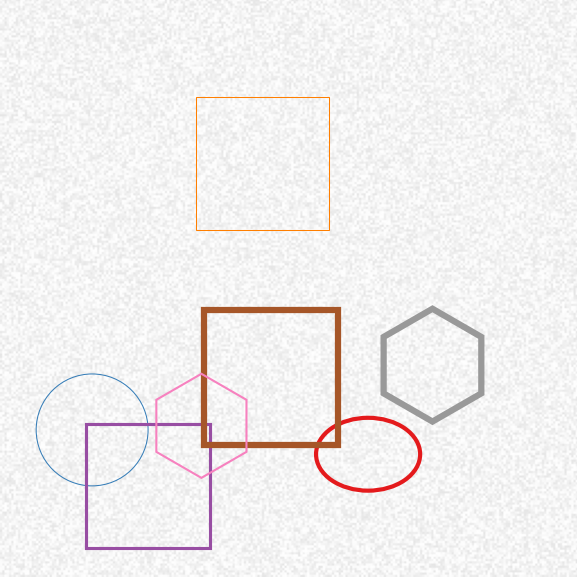[{"shape": "oval", "thickness": 2, "radius": 0.45, "center": [0.637, 0.213]}, {"shape": "circle", "thickness": 0.5, "radius": 0.48, "center": [0.16, 0.255]}, {"shape": "square", "thickness": 1.5, "radius": 0.54, "center": [0.256, 0.158]}, {"shape": "square", "thickness": 0.5, "radius": 0.58, "center": [0.455, 0.717]}, {"shape": "square", "thickness": 3, "radius": 0.58, "center": [0.469, 0.345]}, {"shape": "hexagon", "thickness": 1, "radius": 0.45, "center": [0.349, 0.262]}, {"shape": "hexagon", "thickness": 3, "radius": 0.49, "center": [0.749, 0.367]}]